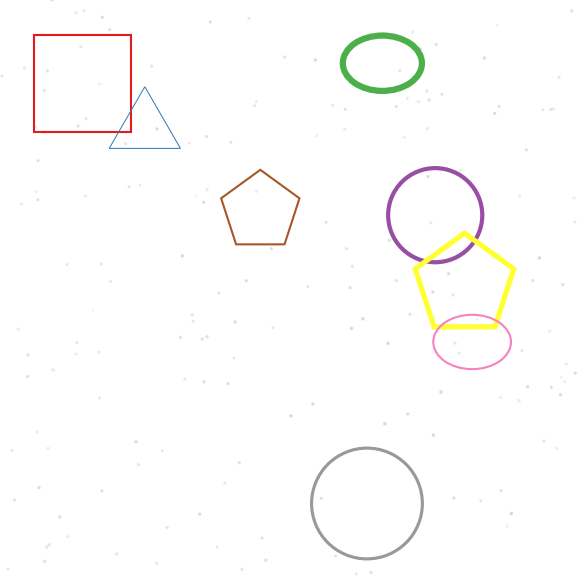[{"shape": "square", "thickness": 1, "radius": 0.42, "center": [0.143, 0.855]}, {"shape": "triangle", "thickness": 0.5, "radius": 0.36, "center": [0.251, 0.778]}, {"shape": "oval", "thickness": 3, "radius": 0.34, "center": [0.662, 0.89]}, {"shape": "circle", "thickness": 2, "radius": 0.41, "center": [0.754, 0.627]}, {"shape": "pentagon", "thickness": 2.5, "radius": 0.45, "center": [0.804, 0.506]}, {"shape": "pentagon", "thickness": 1, "radius": 0.36, "center": [0.451, 0.634]}, {"shape": "oval", "thickness": 1, "radius": 0.34, "center": [0.818, 0.407]}, {"shape": "circle", "thickness": 1.5, "radius": 0.48, "center": [0.635, 0.127]}]